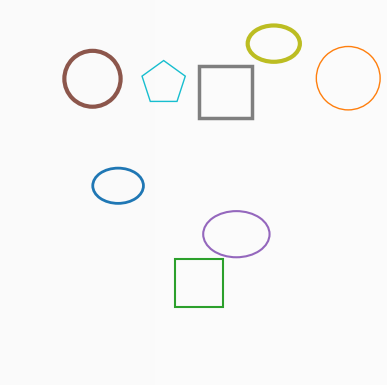[{"shape": "oval", "thickness": 2, "radius": 0.33, "center": [0.305, 0.518]}, {"shape": "circle", "thickness": 1, "radius": 0.41, "center": [0.899, 0.797]}, {"shape": "square", "thickness": 1.5, "radius": 0.31, "center": [0.513, 0.264]}, {"shape": "oval", "thickness": 1.5, "radius": 0.43, "center": [0.61, 0.392]}, {"shape": "circle", "thickness": 3, "radius": 0.36, "center": [0.239, 0.795]}, {"shape": "square", "thickness": 2.5, "radius": 0.34, "center": [0.581, 0.762]}, {"shape": "oval", "thickness": 3, "radius": 0.34, "center": [0.707, 0.887]}, {"shape": "pentagon", "thickness": 1, "radius": 0.29, "center": [0.422, 0.784]}]